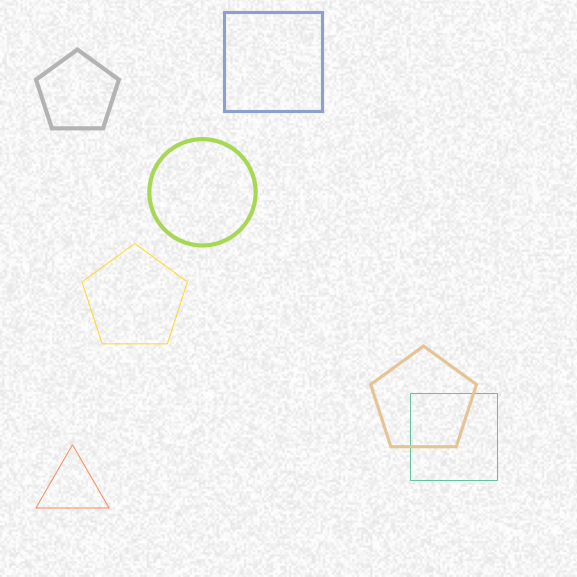[{"shape": "square", "thickness": 0.5, "radius": 0.38, "center": [0.786, 0.243]}, {"shape": "triangle", "thickness": 0.5, "radius": 0.37, "center": [0.126, 0.156]}, {"shape": "square", "thickness": 1.5, "radius": 0.42, "center": [0.473, 0.893]}, {"shape": "circle", "thickness": 2, "radius": 0.46, "center": [0.351, 0.666]}, {"shape": "pentagon", "thickness": 0.5, "radius": 0.48, "center": [0.233, 0.481]}, {"shape": "pentagon", "thickness": 1.5, "radius": 0.48, "center": [0.733, 0.304]}, {"shape": "pentagon", "thickness": 2, "radius": 0.38, "center": [0.134, 0.838]}]